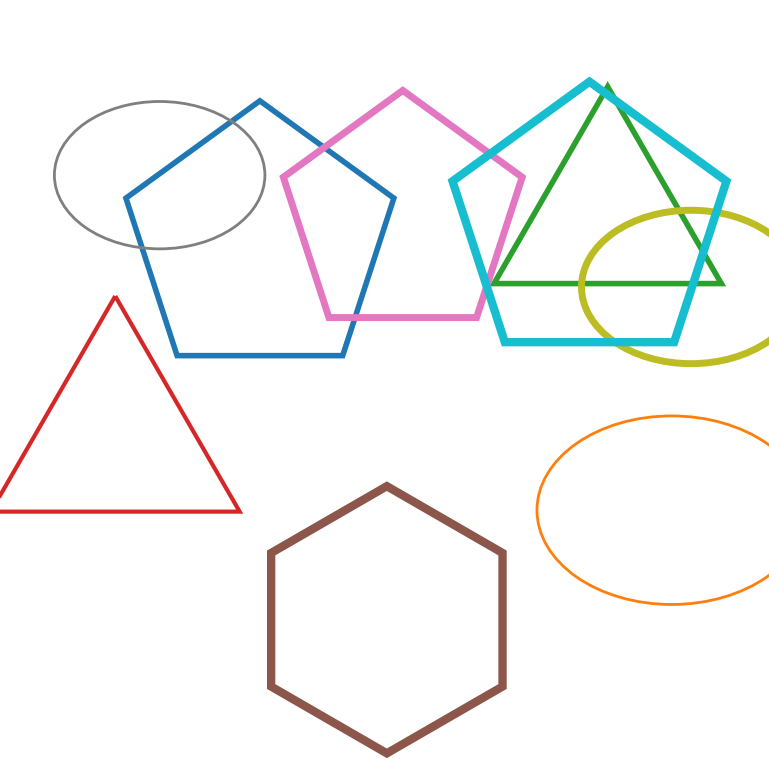[{"shape": "pentagon", "thickness": 2, "radius": 0.91, "center": [0.338, 0.686]}, {"shape": "oval", "thickness": 1, "radius": 0.87, "center": [0.872, 0.337]}, {"shape": "triangle", "thickness": 2, "radius": 0.85, "center": [0.789, 0.717]}, {"shape": "triangle", "thickness": 1.5, "radius": 0.93, "center": [0.15, 0.429]}, {"shape": "hexagon", "thickness": 3, "radius": 0.87, "center": [0.502, 0.195]}, {"shape": "pentagon", "thickness": 2.5, "radius": 0.82, "center": [0.523, 0.719]}, {"shape": "oval", "thickness": 1, "radius": 0.68, "center": [0.207, 0.773]}, {"shape": "oval", "thickness": 2.5, "radius": 0.71, "center": [0.897, 0.627]}, {"shape": "pentagon", "thickness": 3, "radius": 0.94, "center": [0.766, 0.707]}]